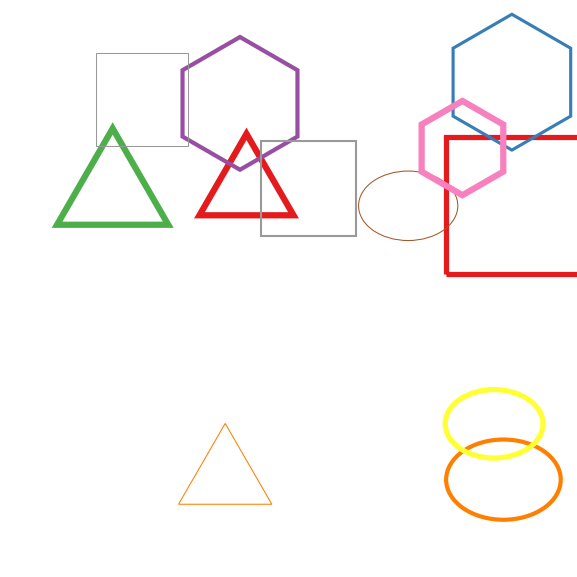[{"shape": "square", "thickness": 2.5, "radius": 0.59, "center": [0.891, 0.643]}, {"shape": "triangle", "thickness": 3, "radius": 0.47, "center": [0.427, 0.673]}, {"shape": "hexagon", "thickness": 1.5, "radius": 0.59, "center": [0.886, 0.857]}, {"shape": "triangle", "thickness": 3, "radius": 0.56, "center": [0.195, 0.666]}, {"shape": "hexagon", "thickness": 2, "radius": 0.57, "center": [0.416, 0.82]}, {"shape": "triangle", "thickness": 0.5, "radius": 0.47, "center": [0.39, 0.173]}, {"shape": "oval", "thickness": 2, "radius": 0.5, "center": [0.872, 0.169]}, {"shape": "oval", "thickness": 2.5, "radius": 0.42, "center": [0.856, 0.265]}, {"shape": "oval", "thickness": 0.5, "radius": 0.43, "center": [0.707, 0.643]}, {"shape": "hexagon", "thickness": 3, "radius": 0.41, "center": [0.801, 0.743]}, {"shape": "square", "thickness": 1, "radius": 0.41, "center": [0.535, 0.672]}, {"shape": "square", "thickness": 0.5, "radius": 0.4, "center": [0.246, 0.827]}]